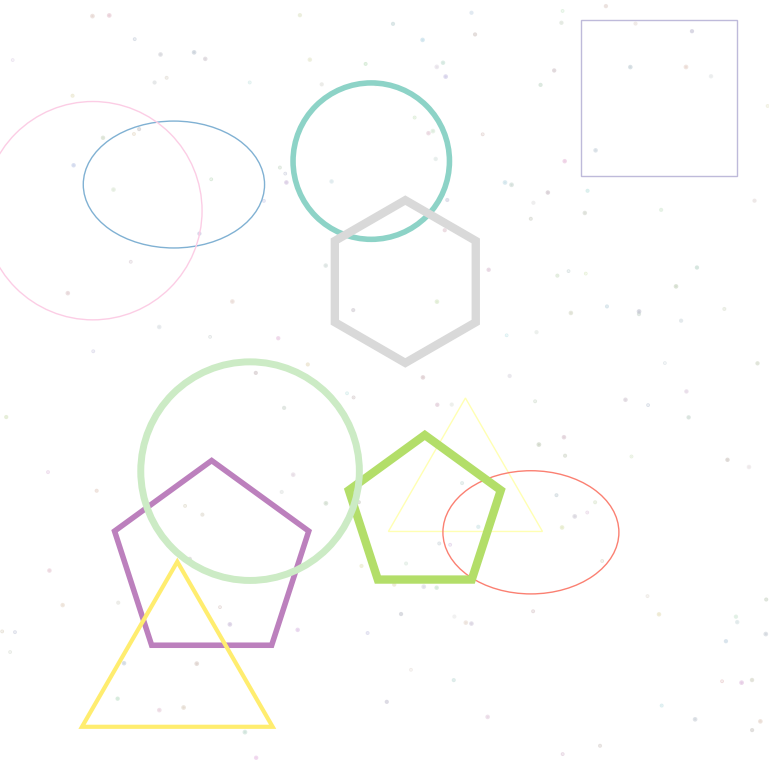[{"shape": "circle", "thickness": 2, "radius": 0.51, "center": [0.482, 0.791]}, {"shape": "triangle", "thickness": 0.5, "radius": 0.58, "center": [0.604, 0.368]}, {"shape": "square", "thickness": 0.5, "radius": 0.51, "center": [0.856, 0.873]}, {"shape": "oval", "thickness": 0.5, "radius": 0.57, "center": [0.689, 0.309]}, {"shape": "oval", "thickness": 0.5, "radius": 0.59, "center": [0.226, 0.76]}, {"shape": "pentagon", "thickness": 3, "radius": 0.52, "center": [0.552, 0.331]}, {"shape": "circle", "thickness": 0.5, "radius": 0.71, "center": [0.121, 0.726]}, {"shape": "hexagon", "thickness": 3, "radius": 0.53, "center": [0.526, 0.634]}, {"shape": "pentagon", "thickness": 2, "radius": 0.66, "center": [0.275, 0.269]}, {"shape": "circle", "thickness": 2.5, "radius": 0.71, "center": [0.325, 0.388]}, {"shape": "triangle", "thickness": 1.5, "radius": 0.71, "center": [0.23, 0.128]}]